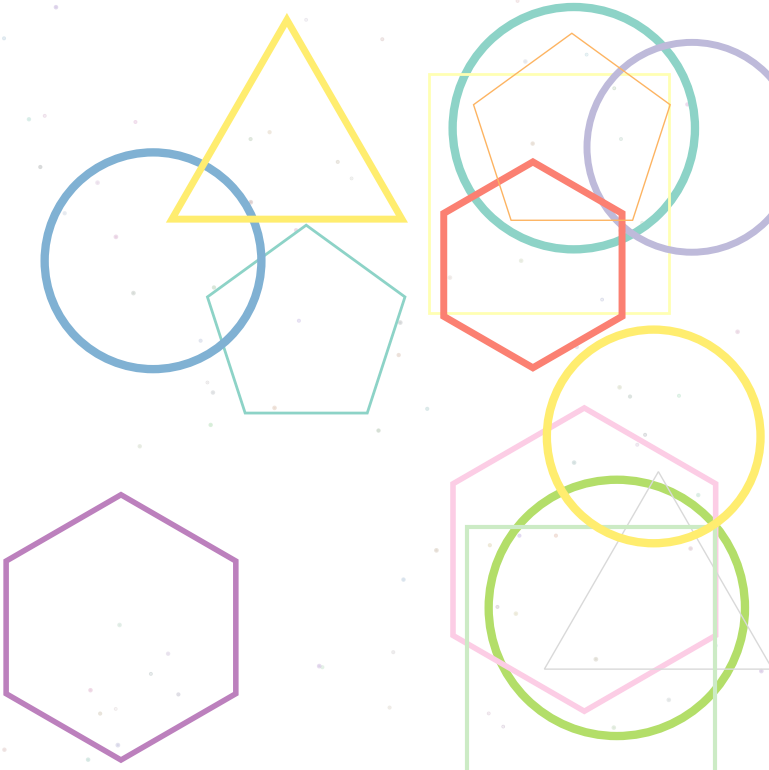[{"shape": "pentagon", "thickness": 1, "radius": 0.67, "center": [0.398, 0.573]}, {"shape": "circle", "thickness": 3, "radius": 0.79, "center": [0.745, 0.834]}, {"shape": "square", "thickness": 1, "radius": 0.78, "center": [0.713, 0.748]}, {"shape": "circle", "thickness": 2.5, "radius": 0.68, "center": [0.899, 0.809]}, {"shape": "hexagon", "thickness": 2.5, "radius": 0.67, "center": [0.692, 0.656]}, {"shape": "circle", "thickness": 3, "radius": 0.7, "center": [0.199, 0.661]}, {"shape": "pentagon", "thickness": 0.5, "radius": 0.67, "center": [0.743, 0.823]}, {"shape": "circle", "thickness": 3, "radius": 0.83, "center": [0.801, 0.211]}, {"shape": "hexagon", "thickness": 2, "radius": 0.98, "center": [0.759, 0.273]}, {"shape": "triangle", "thickness": 0.5, "radius": 0.85, "center": [0.855, 0.216]}, {"shape": "hexagon", "thickness": 2, "radius": 0.86, "center": [0.157, 0.185]}, {"shape": "square", "thickness": 1.5, "radius": 0.81, "center": [0.768, 0.155]}, {"shape": "triangle", "thickness": 2.5, "radius": 0.86, "center": [0.373, 0.802]}, {"shape": "circle", "thickness": 3, "radius": 0.69, "center": [0.849, 0.433]}]